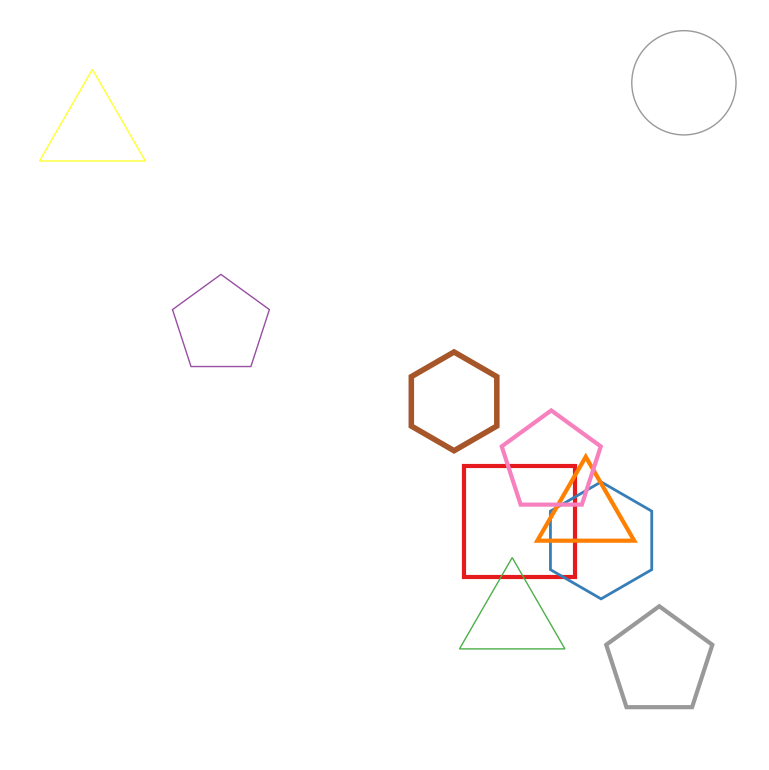[{"shape": "square", "thickness": 1.5, "radius": 0.36, "center": [0.675, 0.323]}, {"shape": "hexagon", "thickness": 1, "radius": 0.38, "center": [0.781, 0.298]}, {"shape": "triangle", "thickness": 0.5, "radius": 0.4, "center": [0.665, 0.197]}, {"shape": "pentagon", "thickness": 0.5, "radius": 0.33, "center": [0.287, 0.577]}, {"shape": "triangle", "thickness": 1.5, "radius": 0.36, "center": [0.761, 0.334]}, {"shape": "triangle", "thickness": 0.5, "radius": 0.4, "center": [0.12, 0.831]}, {"shape": "hexagon", "thickness": 2, "radius": 0.32, "center": [0.59, 0.479]}, {"shape": "pentagon", "thickness": 1.5, "radius": 0.34, "center": [0.716, 0.399]}, {"shape": "circle", "thickness": 0.5, "radius": 0.34, "center": [0.888, 0.892]}, {"shape": "pentagon", "thickness": 1.5, "radius": 0.36, "center": [0.856, 0.14]}]